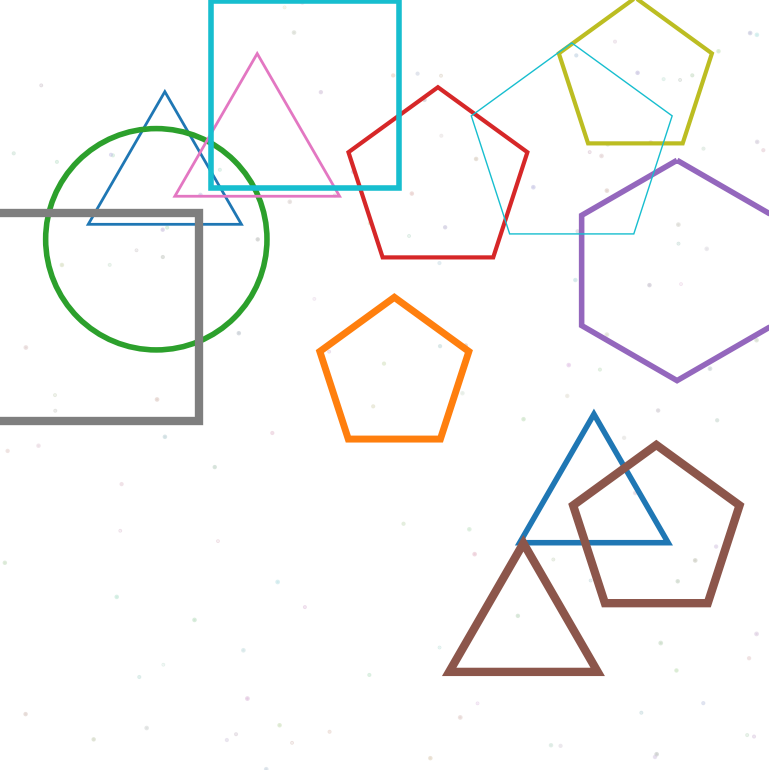[{"shape": "triangle", "thickness": 1, "radius": 0.57, "center": [0.214, 0.766]}, {"shape": "triangle", "thickness": 2, "radius": 0.56, "center": [0.771, 0.351]}, {"shape": "pentagon", "thickness": 2.5, "radius": 0.51, "center": [0.512, 0.512]}, {"shape": "circle", "thickness": 2, "radius": 0.72, "center": [0.203, 0.689]}, {"shape": "pentagon", "thickness": 1.5, "radius": 0.61, "center": [0.569, 0.765]}, {"shape": "hexagon", "thickness": 2, "radius": 0.72, "center": [0.879, 0.649]}, {"shape": "pentagon", "thickness": 3, "radius": 0.57, "center": [0.852, 0.309]}, {"shape": "triangle", "thickness": 3, "radius": 0.56, "center": [0.68, 0.183]}, {"shape": "triangle", "thickness": 1, "radius": 0.62, "center": [0.334, 0.807]}, {"shape": "square", "thickness": 3, "radius": 0.67, "center": [0.124, 0.588]}, {"shape": "pentagon", "thickness": 1.5, "radius": 0.52, "center": [0.825, 0.898]}, {"shape": "square", "thickness": 2, "radius": 0.61, "center": [0.396, 0.877]}, {"shape": "pentagon", "thickness": 0.5, "radius": 0.69, "center": [0.743, 0.807]}]